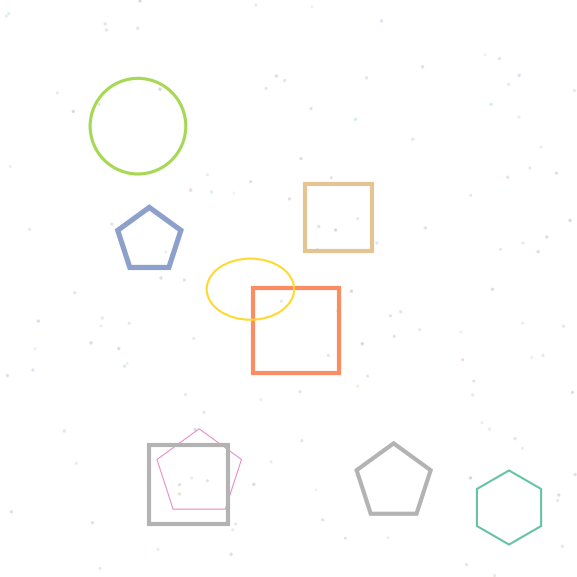[{"shape": "hexagon", "thickness": 1, "radius": 0.32, "center": [0.881, 0.12]}, {"shape": "square", "thickness": 2, "radius": 0.37, "center": [0.513, 0.427]}, {"shape": "pentagon", "thickness": 2.5, "radius": 0.29, "center": [0.259, 0.583]}, {"shape": "pentagon", "thickness": 0.5, "radius": 0.38, "center": [0.345, 0.18]}, {"shape": "circle", "thickness": 1.5, "radius": 0.41, "center": [0.239, 0.781]}, {"shape": "oval", "thickness": 1, "radius": 0.38, "center": [0.434, 0.498]}, {"shape": "square", "thickness": 2, "radius": 0.29, "center": [0.586, 0.623]}, {"shape": "pentagon", "thickness": 2, "radius": 0.34, "center": [0.682, 0.164]}, {"shape": "square", "thickness": 2, "radius": 0.34, "center": [0.326, 0.16]}]